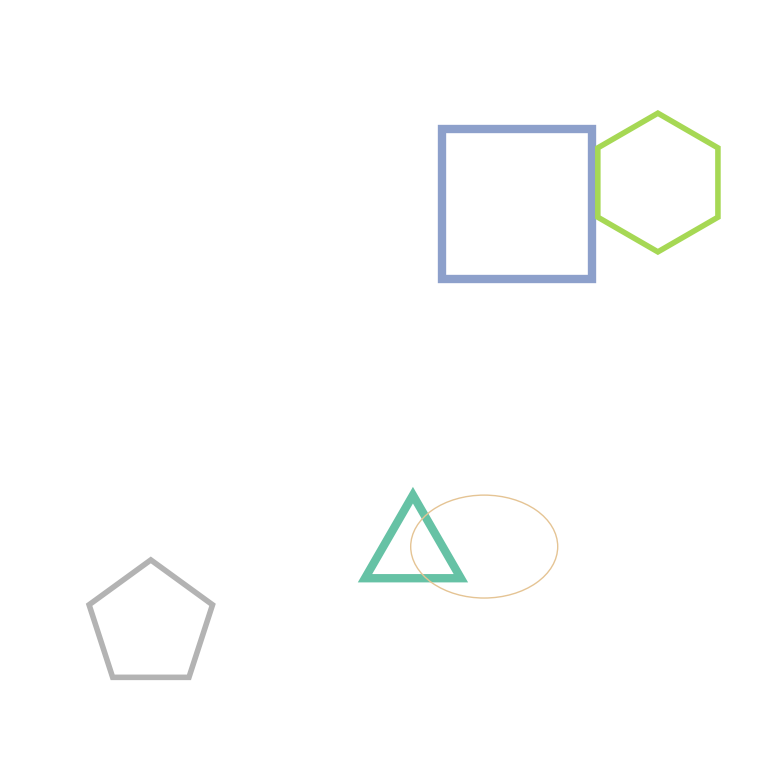[{"shape": "triangle", "thickness": 3, "radius": 0.36, "center": [0.536, 0.285]}, {"shape": "square", "thickness": 3, "radius": 0.49, "center": [0.672, 0.735]}, {"shape": "hexagon", "thickness": 2, "radius": 0.45, "center": [0.854, 0.763]}, {"shape": "oval", "thickness": 0.5, "radius": 0.48, "center": [0.629, 0.29]}, {"shape": "pentagon", "thickness": 2, "radius": 0.42, "center": [0.196, 0.189]}]